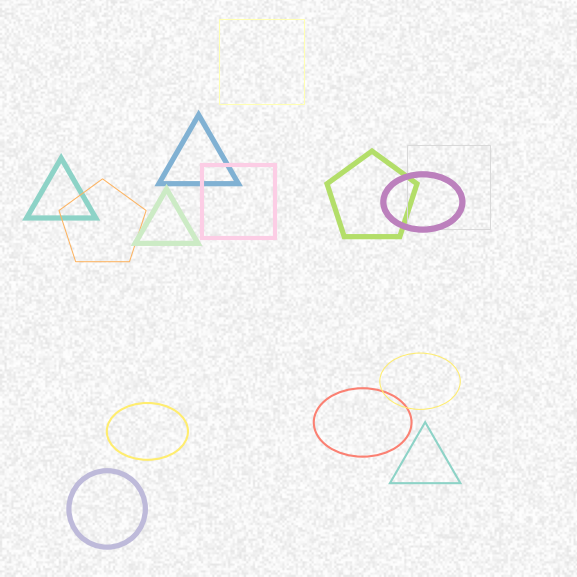[{"shape": "triangle", "thickness": 2.5, "radius": 0.35, "center": [0.106, 0.656]}, {"shape": "triangle", "thickness": 1, "radius": 0.35, "center": [0.736, 0.198]}, {"shape": "square", "thickness": 0.5, "radius": 0.37, "center": [0.452, 0.893]}, {"shape": "circle", "thickness": 2.5, "radius": 0.33, "center": [0.186, 0.118]}, {"shape": "oval", "thickness": 1, "radius": 0.42, "center": [0.628, 0.268]}, {"shape": "triangle", "thickness": 2.5, "radius": 0.4, "center": [0.344, 0.721]}, {"shape": "pentagon", "thickness": 0.5, "radius": 0.4, "center": [0.178, 0.61]}, {"shape": "pentagon", "thickness": 2.5, "radius": 0.41, "center": [0.644, 0.656]}, {"shape": "square", "thickness": 2, "radius": 0.31, "center": [0.413, 0.65]}, {"shape": "square", "thickness": 0.5, "radius": 0.36, "center": [0.777, 0.676]}, {"shape": "oval", "thickness": 3, "radius": 0.34, "center": [0.732, 0.649]}, {"shape": "triangle", "thickness": 2.5, "radius": 0.31, "center": [0.288, 0.609]}, {"shape": "oval", "thickness": 0.5, "radius": 0.35, "center": [0.727, 0.339]}, {"shape": "oval", "thickness": 1, "radius": 0.35, "center": [0.255, 0.252]}]